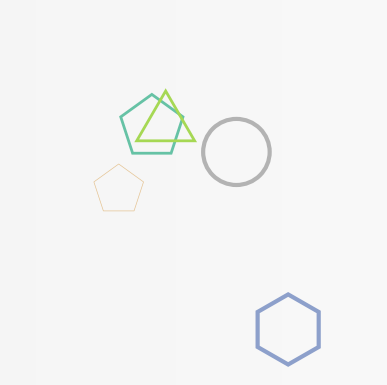[{"shape": "pentagon", "thickness": 2, "radius": 0.42, "center": [0.392, 0.67]}, {"shape": "hexagon", "thickness": 3, "radius": 0.45, "center": [0.744, 0.144]}, {"shape": "triangle", "thickness": 2, "radius": 0.43, "center": [0.428, 0.677]}, {"shape": "pentagon", "thickness": 0.5, "radius": 0.34, "center": [0.306, 0.507]}, {"shape": "circle", "thickness": 3, "radius": 0.43, "center": [0.61, 0.605]}]